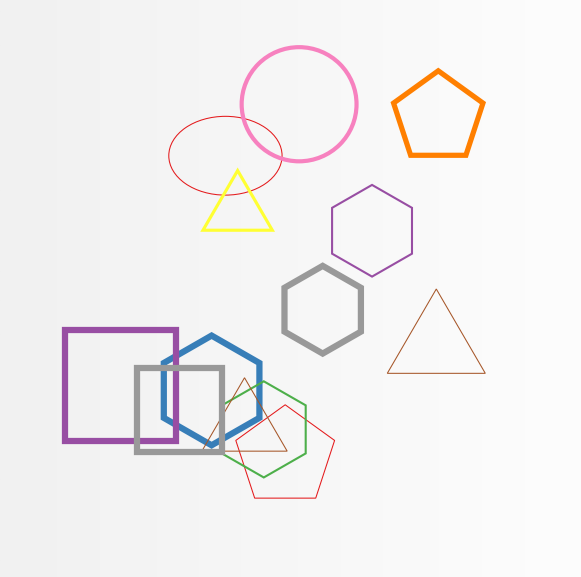[{"shape": "oval", "thickness": 0.5, "radius": 0.49, "center": [0.388, 0.729]}, {"shape": "pentagon", "thickness": 0.5, "radius": 0.45, "center": [0.491, 0.209]}, {"shape": "hexagon", "thickness": 3, "radius": 0.47, "center": [0.364, 0.323]}, {"shape": "hexagon", "thickness": 1, "radius": 0.42, "center": [0.454, 0.256]}, {"shape": "hexagon", "thickness": 1, "radius": 0.4, "center": [0.64, 0.6]}, {"shape": "square", "thickness": 3, "radius": 0.48, "center": [0.207, 0.332]}, {"shape": "pentagon", "thickness": 2.5, "radius": 0.4, "center": [0.754, 0.796]}, {"shape": "triangle", "thickness": 1.5, "radius": 0.34, "center": [0.409, 0.635]}, {"shape": "triangle", "thickness": 0.5, "radius": 0.49, "center": [0.751, 0.401]}, {"shape": "triangle", "thickness": 0.5, "radius": 0.42, "center": [0.421, 0.26]}, {"shape": "circle", "thickness": 2, "radius": 0.49, "center": [0.515, 0.819]}, {"shape": "hexagon", "thickness": 3, "radius": 0.38, "center": [0.555, 0.463]}, {"shape": "square", "thickness": 3, "radius": 0.37, "center": [0.309, 0.289]}]